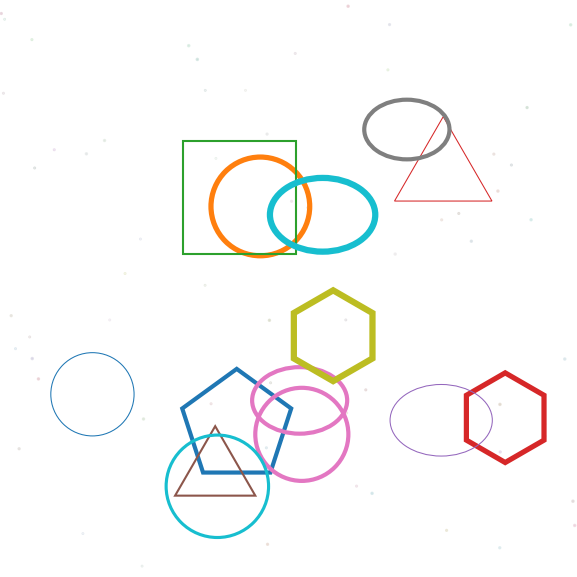[{"shape": "pentagon", "thickness": 2, "radius": 0.5, "center": [0.41, 0.261]}, {"shape": "circle", "thickness": 0.5, "radius": 0.36, "center": [0.16, 0.316]}, {"shape": "circle", "thickness": 2.5, "radius": 0.43, "center": [0.451, 0.642]}, {"shape": "square", "thickness": 1, "radius": 0.49, "center": [0.415, 0.657]}, {"shape": "triangle", "thickness": 0.5, "radius": 0.49, "center": [0.768, 0.7]}, {"shape": "hexagon", "thickness": 2.5, "radius": 0.39, "center": [0.875, 0.276]}, {"shape": "oval", "thickness": 0.5, "radius": 0.44, "center": [0.764, 0.271]}, {"shape": "triangle", "thickness": 1, "radius": 0.4, "center": [0.373, 0.181]}, {"shape": "oval", "thickness": 2, "radius": 0.41, "center": [0.519, 0.306]}, {"shape": "circle", "thickness": 2, "radius": 0.4, "center": [0.523, 0.247]}, {"shape": "oval", "thickness": 2, "radius": 0.37, "center": [0.705, 0.775]}, {"shape": "hexagon", "thickness": 3, "radius": 0.39, "center": [0.577, 0.418]}, {"shape": "circle", "thickness": 1.5, "radius": 0.44, "center": [0.376, 0.157]}, {"shape": "oval", "thickness": 3, "radius": 0.46, "center": [0.559, 0.627]}]